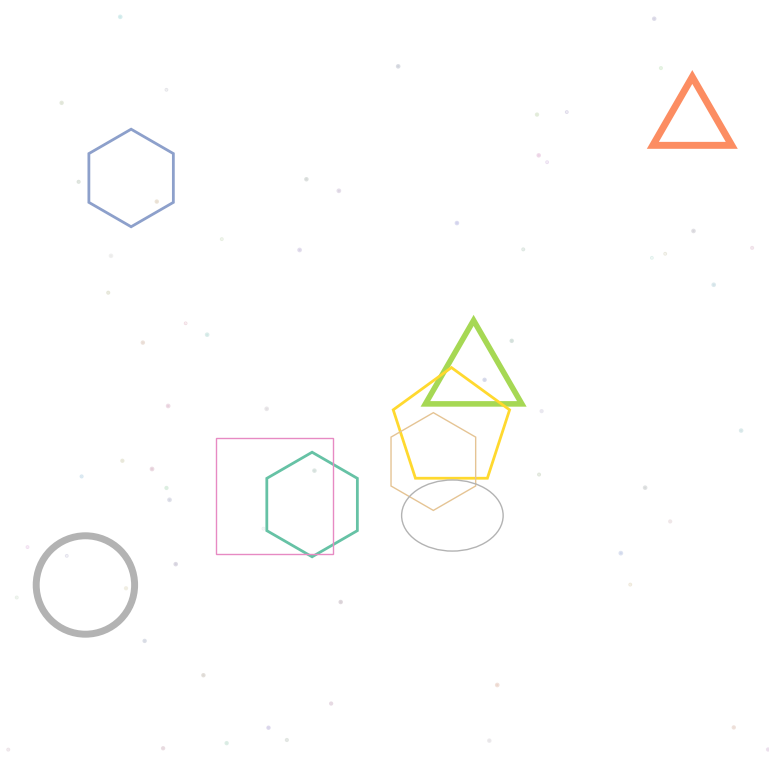[{"shape": "hexagon", "thickness": 1, "radius": 0.34, "center": [0.405, 0.345]}, {"shape": "triangle", "thickness": 2.5, "radius": 0.3, "center": [0.899, 0.841]}, {"shape": "hexagon", "thickness": 1, "radius": 0.32, "center": [0.17, 0.769]}, {"shape": "square", "thickness": 0.5, "radius": 0.38, "center": [0.357, 0.356]}, {"shape": "triangle", "thickness": 2, "radius": 0.36, "center": [0.615, 0.512]}, {"shape": "pentagon", "thickness": 1, "radius": 0.4, "center": [0.586, 0.443]}, {"shape": "hexagon", "thickness": 0.5, "radius": 0.32, "center": [0.563, 0.401]}, {"shape": "oval", "thickness": 0.5, "radius": 0.33, "center": [0.588, 0.33]}, {"shape": "circle", "thickness": 2.5, "radius": 0.32, "center": [0.111, 0.24]}]